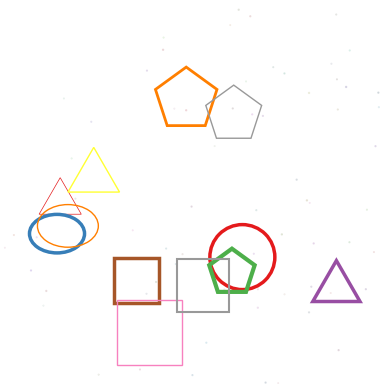[{"shape": "triangle", "thickness": 0.5, "radius": 0.32, "center": [0.156, 0.475]}, {"shape": "circle", "thickness": 2.5, "radius": 0.42, "center": [0.629, 0.332]}, {"shape": "oval", "thickness": 2.5, "radius": 0.36, "center": [0.148, 0.393]}, {"shape": "pentagon", "thickness": 3, "radius": 0.31, "center": [0.602, 0.292]}, {"shape": "triangle", "thickness": 2.5, "radius": 0.35, "center": [0.874, 0.252]}, {"shape": "pentagon", "thickness": 2, "radius": 0.42, "center": [0.484, 0.742]}, {"shape": "oval", "thickness": 1, "radius": 0.4, "center": [0.176, 0.413]}, {"shape": "triangle", "thickness": 1, "radius": 0.39, "center": [0.243, 0.54]}, {"shape": "square", "thickness": 2.5, "radius": 0.29, "center": [0.354, 0.271]}, {"shape": "square", "thickness": 1, "radius": 0.42, "center": [0.389, 0.137]}, {"shape": "square", "thickness": 1.5, "radius": 0.34, "center": [0.528, 0.258]}, {"shape": "pentagon", "thickness": 1, "radius": 0.38, "center": [0.607, 0.703]}]